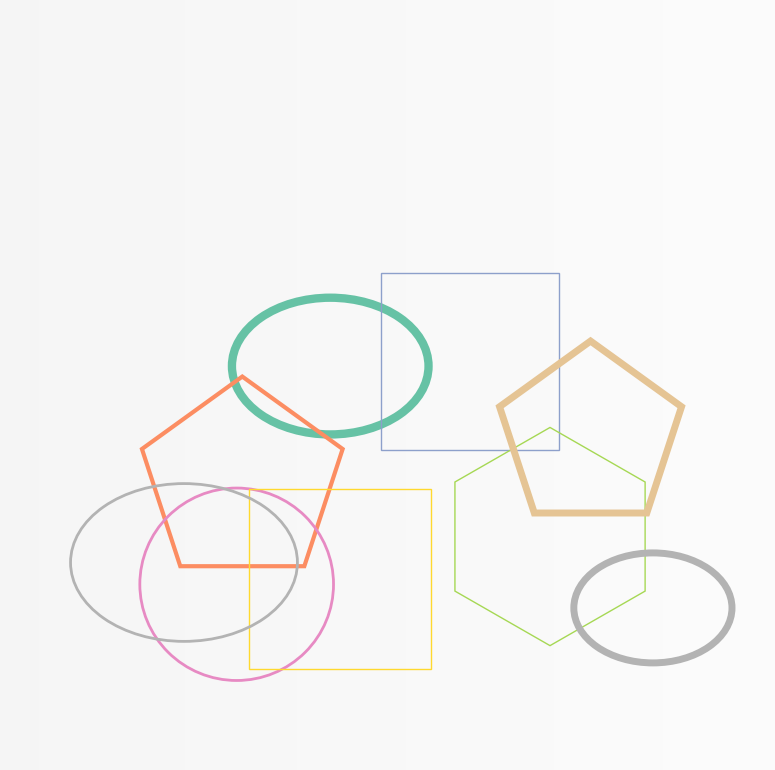[{"shape": "oval", "thickness": 3, "radius": 0.63, "center": [0.426, 0.525]}, {"shape": "pentagon", "thickness": 1.5, "radius": 0.68, "center": [0.313, 0.375]}, {"shape": "square", "thickness": 0.5, "radius": 0.57, "center": [0.606, 0.53]}, {"shape": "circle", "thickness": 1, "radius": 0.62, "center": [0.305, 0.241]}, {"shape": "hexagon", "thickness": 0.5, "radius": 0.71, "center": [0.71, 0.303]}, {"shape": "square", "thickness": 0.5, "radius": 0.58, "center": [0.439, 0.248]}, {"shape": "pentagon", "thickness": 2.5, "radius": 0.62, "center": [0.762, 0.434]}, {"shape": "oval", "thickness": 2.5, "radius": 0.51, "center": [0.842, 0.211]}, {"shape": "oval", "thickness": 1, "radius": 0.73, "center": [0.237, 0.27]}]